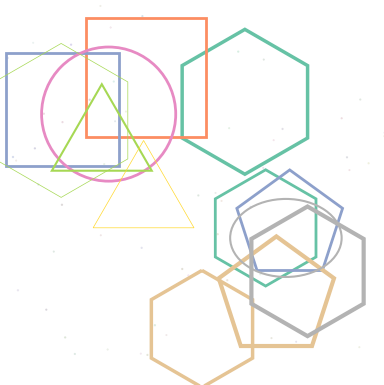[{"shape": "hexagon", "thickness": 2.5, "radius": 0.94, "center": [0.636, 0.736]}, {"shape": "hexagon", "thickness": 2, "radius": 0.75, "center": [0.69, 0.408]}, {"shape": "square", "thickness": 2, "radius": 0.78, "center": [0.379, 0.799]}, {"shape": "pentagon", "thickness": 2, "radius": 0.72, "center": [0.752, 0.414]}, {"shape": "square", "thickness": 2, "radius": 0.73, "center": [0.163, 0.715]}, {"shape": "circle", "thickness": 2, "radius": 0.87, "center": [0.282, 0.704]}, {"shape": "hexagon", "thickness": 0.5, "radius": 1.0, "center": [0.159, 0.687]}, {"shape": "triangle", "thickness": 1.5, "radius": 0.75, "center": [0.264, 0.631]}, {"shape": "triangle", "thickness": 0.5, "radius": 0.76, "center": [0.373, 0.484]}, {"shape": "hexagon", "thickness": 2.5, "radius": 0.76, "center": [0.525, 0.146]}, {"shape": "pentagon", "thickness": 3, "radius": 0.79, "center": [0.718, 0.229]}, {"shape": "hexagon", "thickness": 3, "radius": 0.84, "center": [0.799, 0.295]}, {"shape": "oval", "thickness": 1.5, "radius": 0.72, "center": [0.743, 0.382]}]